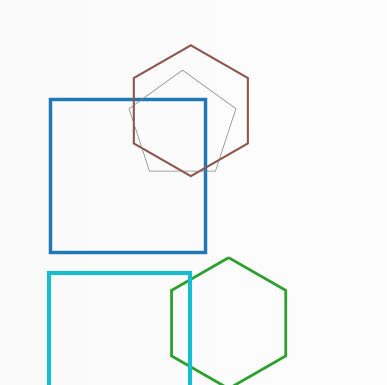[{"shape": "square", "thickness": 2.5, "radius": 1.0, "center": [0.329, 0.544]}, {"shape": "hexagon", "thickness": 2, "radius": 0.85, "center": [0.59, 0.161]}, {"shape": "hexagon", "thickness": 1.5, "radius": 0.85, "center": [0.493, 0.712]}, {"shape": "pentagon", "thickness": 0.5, "radius": 0.72, "center": [0.471, 0.673]}, {"shape": "square", "thickness": 3, "radius": 0.9, "center": [0.309, 0.111]}]